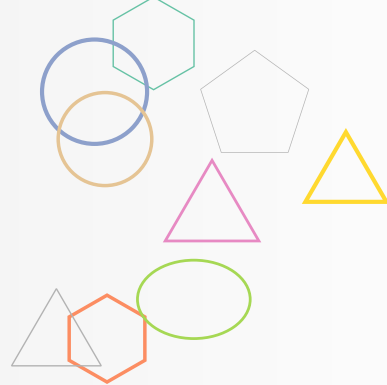[{"shape": "hexagon", "thickness": 1, "radius": 0.6, "center": [0.396, 0.887]}, {"shape": "hexagon", "thickness": 2.5, "radius": 0.56, "center": [0.276, 0.12]}, {"shape": "circle", "thickness": 3, "radius": 0.68, "center": [0.244, 0.762]}, {"shape": "triangle", "thickness": 2, "radius": 0.7, "center": [0.547, 0.444]}, {"shape": "oval", "thickness": 2, "radius": 0.73, "center": [0.5, 0.222]}, {"shape": "triangle", "thickness": 3, "radius": 0.6, "center": [0.893, 0.536]}, {"shape": "circle", "thickness": 2.5, "radius": 0.6, "center": [0.271, 0.639]}, {"shape": "triangle", "thickness": 1, "radius": 0.67, "center": [0.146, 0.117]}, {"shape": "pentagon", "thickness": 0.5, "radius": 0.73, "center": [0.657, 0.723]}]